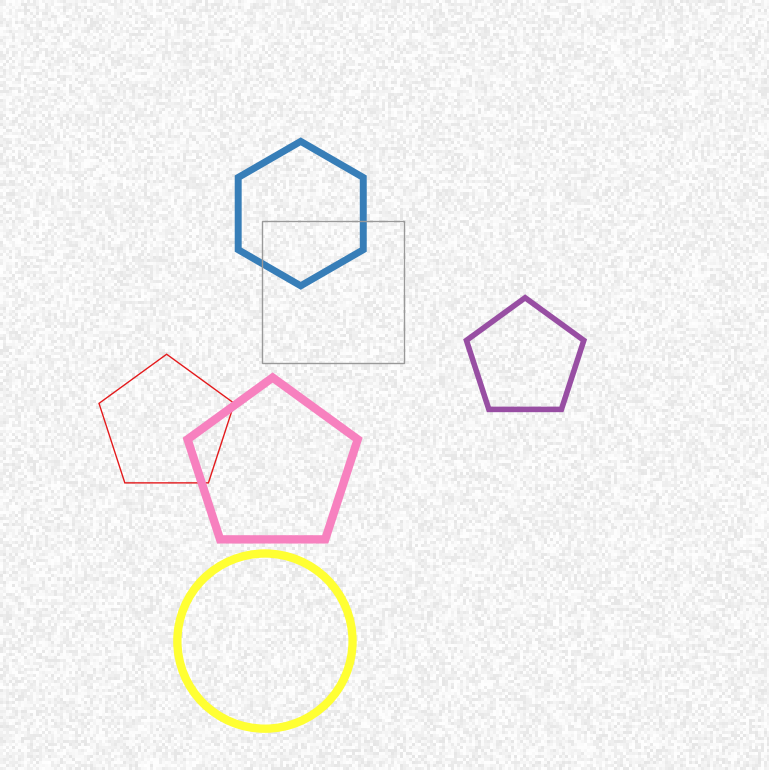[{"shape": "pentagon", "thickness": 0.5, "radius": 0.46, "center": [0.216, 0.448]}, {"shape": "hexagon", "thickness": 2.5, "radius": 0.47, "center": [0.391, 0.723]}, {"shape": "pentagon", "thickness": 2, "radius": 0.4, "center": [0.682, 0.533]}, {"shape": "circle", "thickness": 3, "radius": 0.57, "center": [0.344, 0.167]}, {"shape": "pentagon", "thickness": 3, "radius": 0.58, "center": [0.354, 0.394]}, {"shape": "square", "thickness": 0.5, "radius": 0.46, "center": [0.432, 0.621]}]